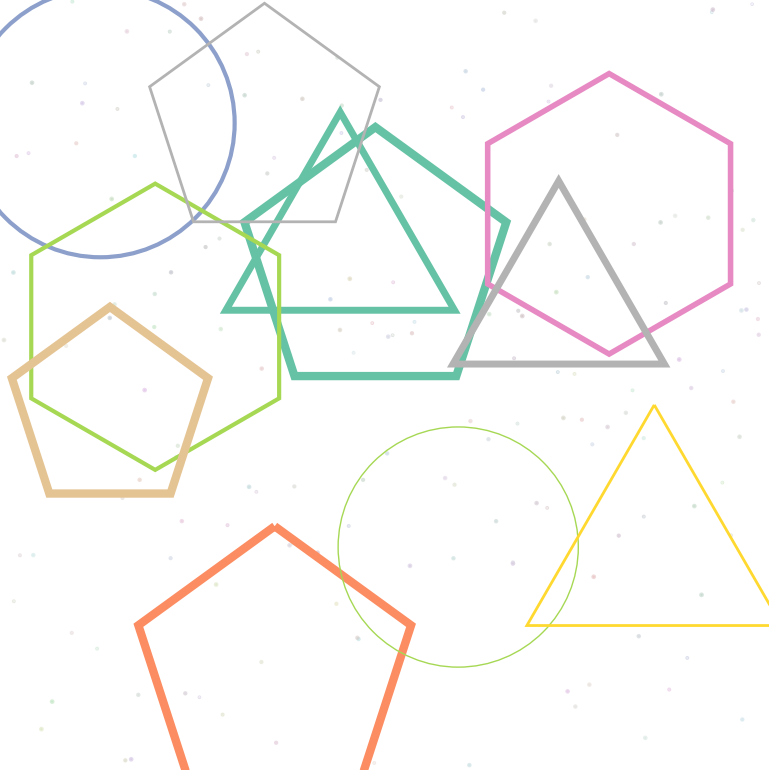[{"shape": "pentagon", "thickness": 3, "radius": 0.89, "center": [0.488, 0.656]}, {"shape": "triangle", "thickness": 2.5, "radius": 0.86, "center": [0.442, 0.683]}, {"shape": "pentagon", "thickness": 3, "radius": 0.93, "center": [0.357, 0.13]}, {"shape": "circle", "thickness": 1.5, "radius": 0.87, "center": [0.131, 0.84]}, {"shape": "hexagon", "thickness": 2, "radius": 0.91, "center": [0.791, 0.722]}, {"shape": "circle", "thickness": 0.5, "radius": 0.78, "center": [0.595, 0.29]}, {"shape": "hexagon", "thickness": 1.5, "radius": 0.93, "center": [0.202, 0.576]}, {"shape": "triangle", "thickness": 1, "radius": 0.96, "center": [0.85, 0.283]}, {"shape": "pentagon", "thickness": 3, "radius": 0.67, "center": [0.143, 0.467]}, {"shape": "triangle", "thickness": 2.5, "radius": 0.79, "center": [0.726, 0.606]}, {"shape": "pentagon", "thickness": 1, "radius": 0.78, "center": [0.343, 0.839]}]